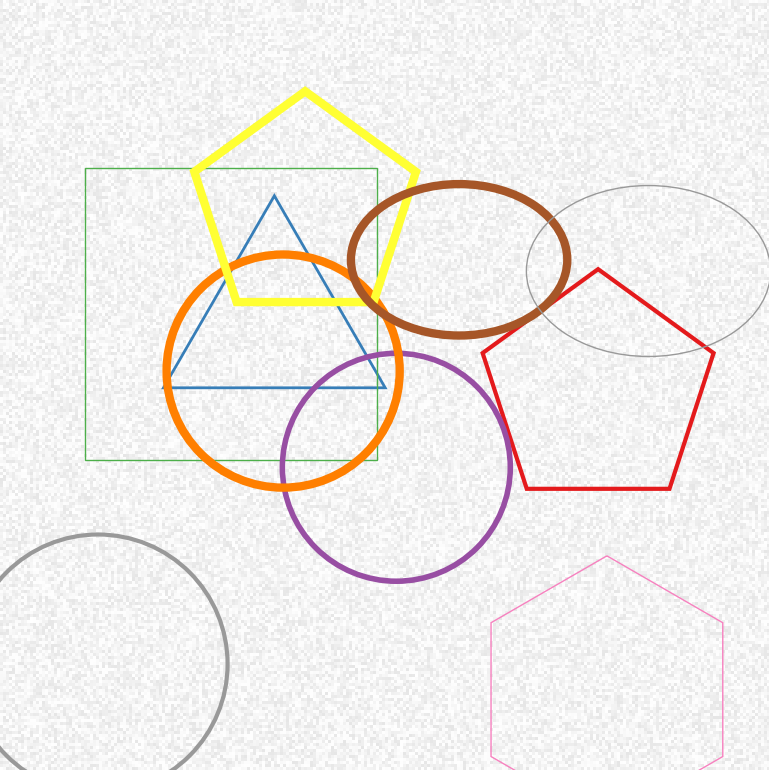[{"shape": "pentagon", "thickness": 1.5, "radius": 0.79, "center": [0.777, 0.493]}, {"shape": "triangle", "thickness": 1, "radius": 0.83, "center": [0.356, 0.579]}, {"shape": "square", "thickness": 0.5, "radius": 0.95, "center": [0.3, 0.592]}, {"shape": "circle", "thickness": 2, "radius": 0.74, "center": [0.515, 0.393]}, {"shape": "circle", "thickness": 3, "radius": 0.76, "center": [0.368, 0.518]}, {"shape": "pentagon", "thickness": 3, "radius": 0.76, "center": [0.396, 0.73]}, {"shape": "oval", "thickness": 3, "radius": 0.7, "center": [0.596, 0.663]}, {"shape": "hexagon", "thickness": 0.5, "radius": 0.87, "center": [0.788, 0.104]}, {"shape": "oval", "thickness": 0.5, "radius": 0.79, "center": [0.842, 0.648]}, {"shape": "circle", "thickness": 1.5, "radius": 0.84, "center": [0.127, 0.138]}]